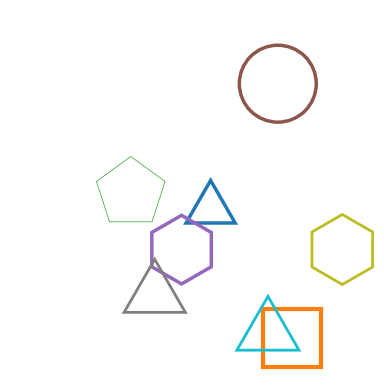[{"shape": "triangle", "thickness": 2.5, "radius": 0.37, "center": [0.547, 0.458]}, {"shape": "square", "thickness": 3, "radius": 0.38, "center": [0.757, 0.123]}, {"shape": "pentagon", "thickness": 0.5, "radius": 0.47, "center": [0.34, 0.5]}, {"shape": "hexagon", "thickness": 2.5, "radius": 0.45, "center": [0.472, 0.352]}, {"shape": "circle", "thickness": 2.5, "radius": 0.5, "center": [0.722, 0.783]}, {"shape": "triangle", "thickness": 2, "radius": 0.46, "center": [0.402, 0.235]}, {"shape": "hexagon", "thickness": 2, "radius": 0.45, "center": [0.889, 0.352]}, {"shape": "triangle", "thickness": 2, "radius": 0.47, "center": [0.696, 0.137]}]